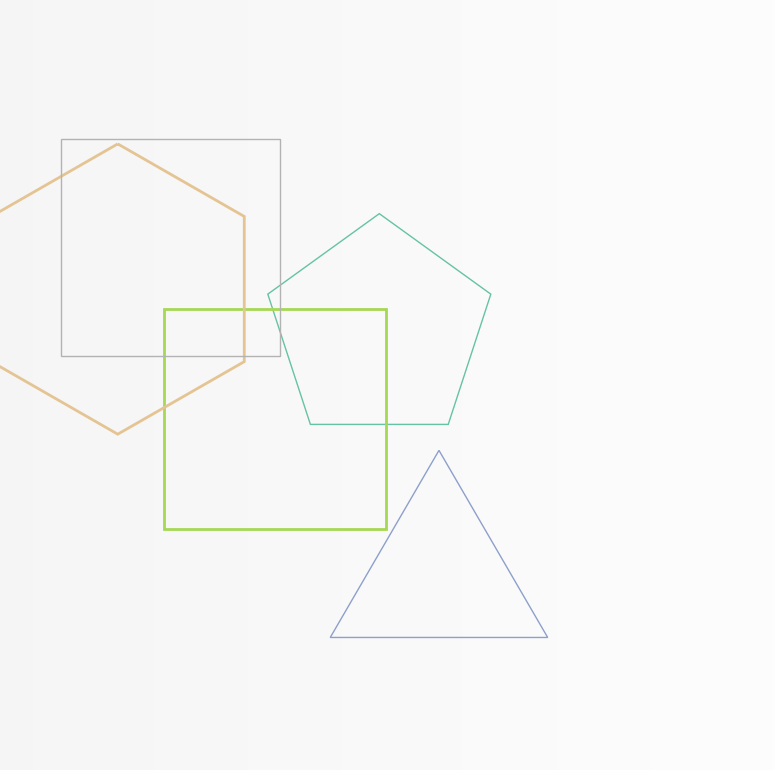[{"shape": "pentagon", "thickness": 0.5, "radius": 0.76, "center": [0.489, 0.571]}, {"shape": "triangle", "thickness": 0.5, "radius": 0.81, "center": [0.566, 0.253]}, {"shape": "square", "thickness": 1, "radius": 0.72, "center": [0.355, 0.456]}, {"shape": "hexagon", "thickness": 1, "radius": 0.94, "center": [0.152, 0.625]}, {"shape": "square", "thickness": 0.5, "radius": 0.71, "center": [0.22, 0.679]}]